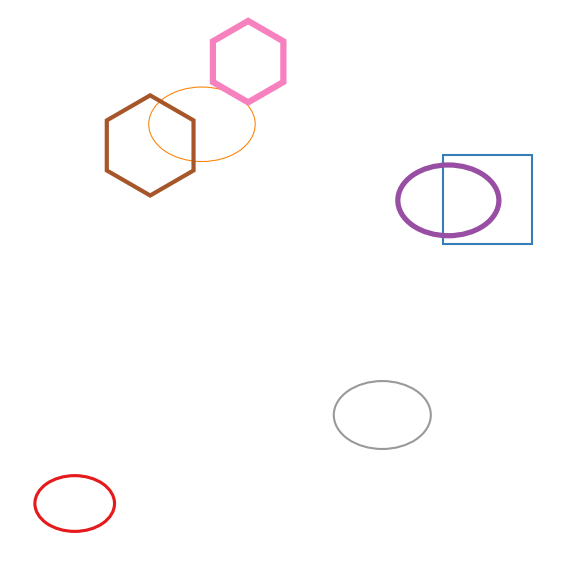[{"shape": "oval", "thickness": 1.5, "radius": 0.34, "center": [0.129, 0.127]}, {"shape": "square", "thickness": 1, "radius": 0.38, "center": [0.844, 0.654]}, {"shape": "oval", "thickness": 2.5, "radius": 0.44, "center": [0.776, 0.652]}, {"shape": "oval", "thickness": 0.5, "radius": 0.46, "center": [0.35, 0.784]}, {"shape": "hexagon", "thickness": 2, "radius": 0.43, "center": [0.26, 0.747]}, {"shape": "hexagon", "thickness": 3, "radius": 0.35, "center": [0.43, 0.892]}, {"shape": "oval", "thickness": 1, "radius": 0.42, "center": [0.662, 0.28]}]